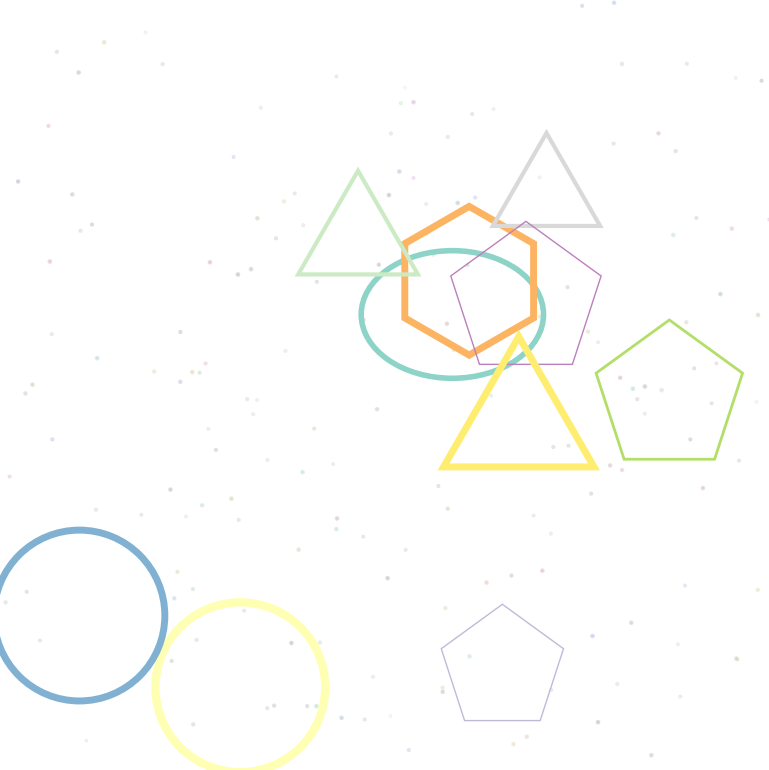[{"shape": "oval", "thickness": 2, "radius": 0.59, "center": [0.587, 0.592]}, {"shape": "circle", "thickness": 3, "radius": 0.55, "center": [0.312, 0.107]}, {"shape": "pentagon", "thickness": 0.5, "radius": 0.42, "center": [0.652, 0.132]}, {"shape": "circle", "thickness": 2.5, "radius": 0.55, "center": [0.103, 0.201]}, {"shape": "hexagon", "thickness": 2.5, "radius": 0.48, "center": [0.609, 0.635]}, {"shape": "pentagon", "thickness": 1, "radius": 0.5, "center": [0.869, 0.484]}, {"shape": "triangle", "thickness": 1.5, "radius": 0.4, "center": [0.71, 0.747]}, {"shape": "pentagon", "thickness": 0.5, "radius": 0.51, "center": [0.683, 0.61]}, {"shape": "triangle", "thickness": 1.5, "radius": 0.45, "center": [0.465, 0.688]}, {"shape": "triangle", "thickness": 2.5, "radius": 0.56, "center": [0.674, 0.45]}]